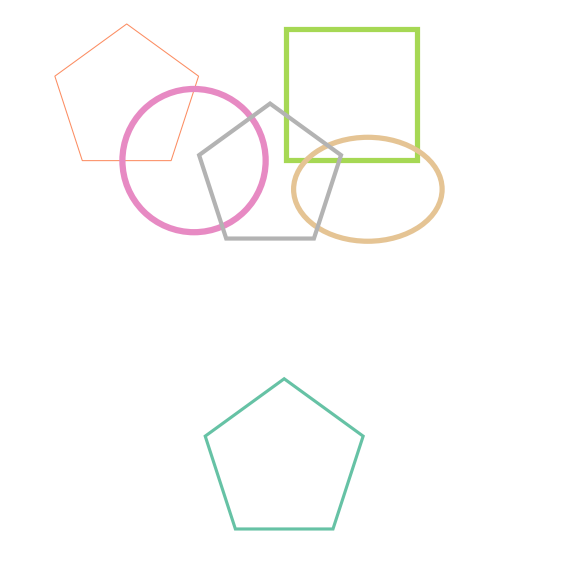[{"shape": "pentagon", "thickness": 1.5, "radius": 0.72, "center": [0.492, 0.199]}, {"shape": "pentagon", "thickness": 0.5, "radius": 0.65, "center": [0.219, 0.827]}, {"shape": "circle", "thickness": 3, "radius": 0.62, "center": [0.336, 0.721]}, {"shape": "square", "thickness": 2.5, "radius": 0.56, "center": [0.609, 0.836]}, {"shape": "oval", "thickness": 2.5, "radius": 0.64, "center": [0.637, 0.671]}, {"shape": "pentagon", "thickness": 2, "radius": 0.65, "center": [0.468, 0.691]}]